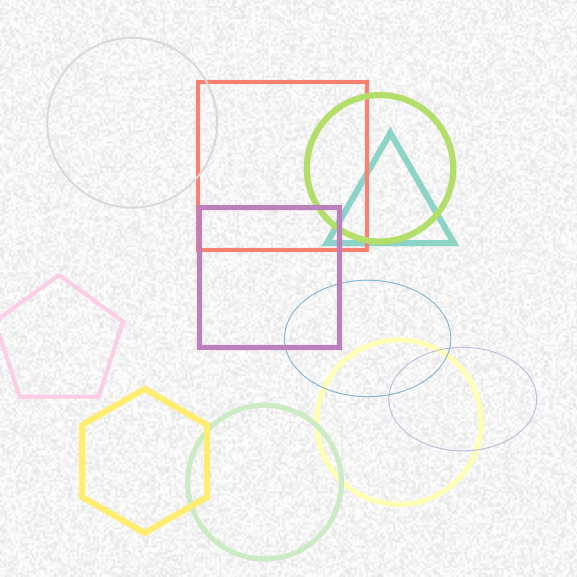[{"shape": "triangle", "thickness": 3, "radius": 0.64, "center": [0.676, 0.642]}, {"shape": "circle", "thickness": 2.5, "radius": 0.71, "center": [0.691, 0.268]}, {"shape": "oval", "thickness": 0.5, "radius": 0.64, "center": [0.801, 0.308]}, {"shape": "square", "thickness": 2, "radius": 0.73, "center": [0.489, 0.712]}, {"shape": "oval", "thickness": 0.5, "radius": 0.72, "center": [0.637, 0.413]}, {"shape": "circle", "thickness": 3, "radius": 0.63, "center": [0.658, 0.708]}, {"shape": "pentagon", "thickness": 2, "radius": 0.58, "center": [0.102, 0.406]}, {"shape": "circle", "thickness": 1, "radius": 0.74, "center": [0.229, 0.787]}, {"shape": "square", "thickness": 2.5, "radius": 0.61, "center": [0.465, 0.52]}, {"shape": "circle", "thickness": 2.5, "radius": 0.67, "center": [0.458, 0.164]}, {"shape": "hexagon", "thickness": 3, "radius": 0.62, "center": [0.25, 0.201]}]